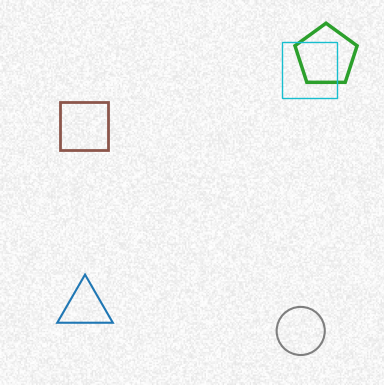[{"shape": "triangle", "thickness": 1.5, "radius": 0.42, "center": [0.221, 0.203]}, {"shape": "pentagon", "thickness": 2.5, "radius": 0.42, "center": [0.847, 0.855]}, {"shape": "square", "thickness": 2, "radius": 0.32, "center": [0.219, 0.673]}, {"shape": "circle", "thickness": 1.5, "radius": 0.31, "center": [0.781, 0.14]}, {"shape": "square", "thickness": 1, "radius": 0.36, "center": [0.804, 0.819]}]